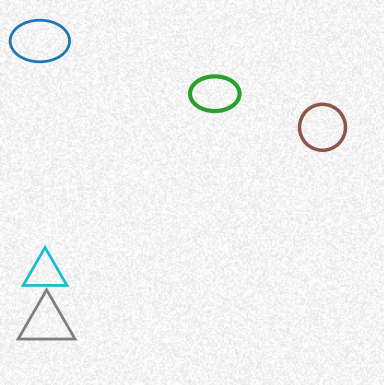[{"shape": "oval", "thickness": 2, "radius": 0.39, "center": [0.103, 0.893]}, {"shape": "oval", "thickness": 3, "radius": 0.32, "center": [0.558, 0.757]}, {"shape": "circle", "thickness": 2.5, "radius": 0.3, "center": [0.838, 0.669]}, {"shape": "triangle", "thickness": 2, "radius": 0.43, "center": [0.121, 0.162]}, {"shape": "triangle", "thickness": 2, "radius": 0.33, "center": [0.117, 0.291]}]